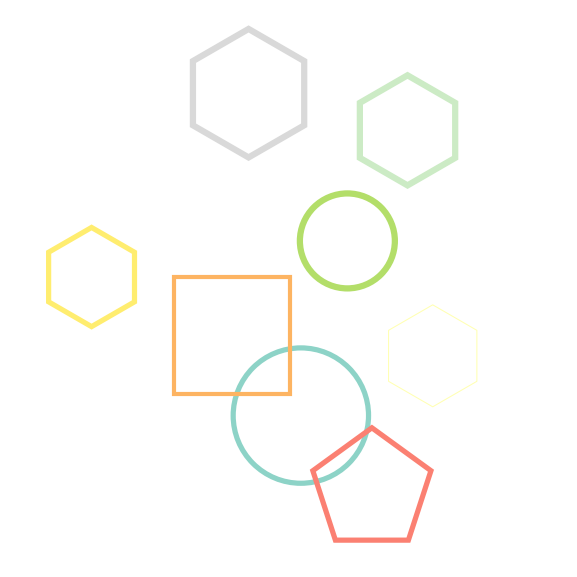[{"shape": "circle", "thickness": 2.5, "radius": 0.59, "center": [0.521, 0.28]}, {"shape": "hexagon", "thickness": 0.5, "radius": 0.44, "center": [0.749, 0.383]}, {"shape": "pentagon", "thickness": 2.5, "radius": 0.54, "center": [0.644, 0.151]}, {"shape": "square", "thickness": 2, "radius": 0.51, "center": [0.402, 0.418]}, {"shape": "circle", "thickness": 3, "radius": 0.41, "center": [0.602, 0.582]}, {"shape": "hexagon", "thickness": 3, "radius": 0.56, "center": [0.43, 0.838]}, {"shape": "hexagon", "thickness": 3, "radius": 0.48, "center": [0.706, 0.773]}, {"shape": "hexagon", "thickness": 2.5, "radius": 0.43, "center": [0.159, 0.519]}]